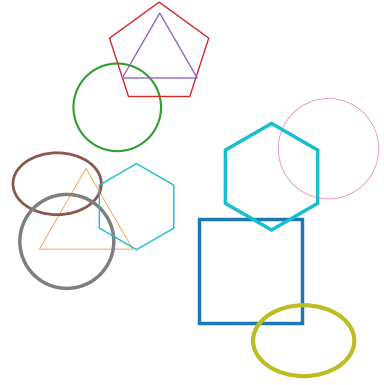[{"shape": "square", "thickness": 2.5, "radius": 0.67, "center": [0.65, 0.297]}, {"shape": "triangle", "thickness": 0.5, "radius": 0.7, "center": [0.223, 0.423]}, {"shape": "circle", "thickness": 1.5, "radius": 0.57, "center": [0.305, 0.721]}, {"shape": "pentagon", "thickness": 1, "radius": 0.68, "center": [0.413, 0.859]}, {"shape": "triangle", "thickness": 1, "radius": 0.56, "center": [0.415, 0.854]}, {"shape": "oval", "thickness": 2, "radius": 0.57, "center": [0.148, 0.523]}, {"shape": "circle", "thickness": 0.5, "radius": 0.65, "center": [0.853, 0.614]}, {"shape": "circle", "thickness": 2.5, "radius": 0.61, "center": [0.174, 0.373]}, {"shape": "oval", "thickness": 3, "radius": 0.66, "center": [0.789, 0.115]}, {"shape": "hexagon", "thickness": 1, "radius": 0.56, "center": [0.355, 0.463]}, {"shape": "hexagon", "thickness": 2.5, "radius": 0.69, "center": [0.705, 0.541]}]